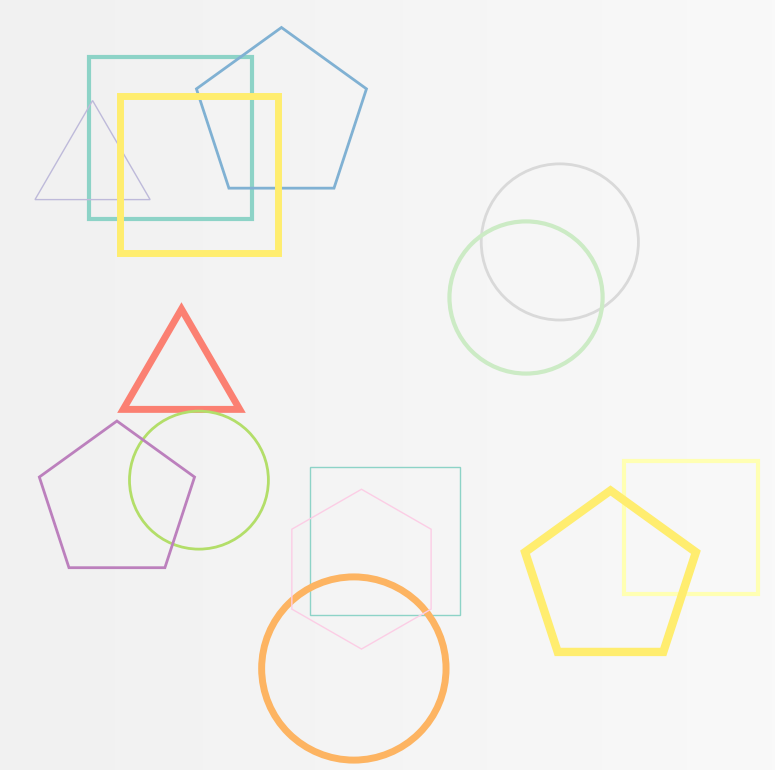[{"shape": "square", "thickness": 1.5, "radius": 0.53, "center": [0.22, 0.821]}, {"shape": "square", "thickness": 0.5, "radius": 0.48, "center": [0.497, 0.297]}, {"shape": "square", "thickness": 1.5, "radius": 0.43, "center": [0.891, 0.315]}, {"shape": "triangle", "thickness": 0.5, "radius": 0.43, "center": [0.119, 0.784]}, {"shape": "triangle", "thickness": 2.5, "radius": 0.43, "center": [0.234, 0.512]}, {"shape": "pentagon", "thickness": 1, "radius": 0.58, "center": [0.363, 0.849]}, {"shape": "circle", "thickness": 2.5, "radius": 0.59, "center": [0.457, 0.132]}, {"shape": "circle", "thickness": 1, "radius": 0.45, "center": [0.257, 0.376]}, {"shape": "hexagon", "thickness": 0.5, "radius": 0.52, "center": [0.466, 0.261]}, {"shape": "circle", "thickness": 1, "radius": 0.51, "center": [0.722, 0.686]}, {"shape": "pentagon", "thickness": 1, "radius": 0.53, "center": [0.151, 0.348]}, {"shape": "circle", "thickness": 1.5, "radius": 0.49, "center": [0.679, 0.614]}, {"shape": "square", "thickness": 2.5, "radius": 0.51, "center": [0.256, 0.773]}, {"shape": "pentagon", "thickness": 3, "radius": 0.58, "center": [0.788, 0.247]}]